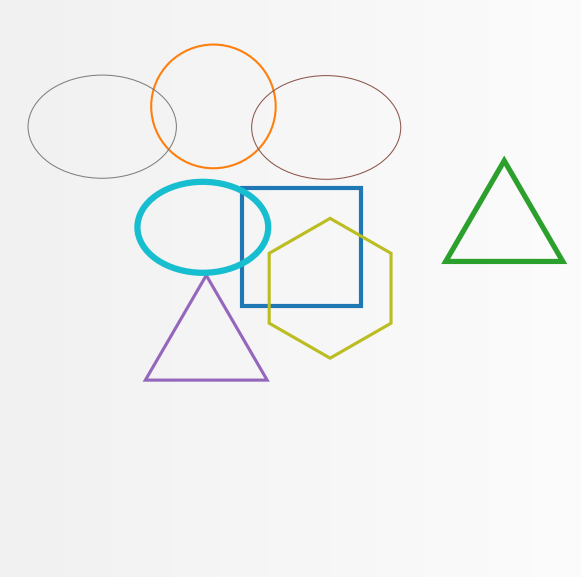[{"shape": "square", "thickness": 2, "radius": 0.51, "center": [0.518, 0.572]}, {"shape": "circle", "thickness": 1, "radius": 0.54, "center": [0.367, 0.815]}, {"shape": "triangle", "thickness": 2.5, "radius": 0.58, "center": [0.867, 0.605]}, {"shape": "triangle", "thickness": 1.5, "radius": 0.6, "center": [0.355, 0.401]}, {"shape": "oval", "thickness": 0.5, "radius": 0.64, "center": [0.561, 0.778]}, {"shape": "oval", "thickness": 0.5, "radius": 0.64, "center": [0.176, 0.78]}, {"shape": "hexagon", "thickness": 1.5, "radius": 0.61, "center": [0.568, 0.5]}, {"shape": "oval", "thickness": 3, "radius": 0.56, "center": [0.349, 0.606]}]